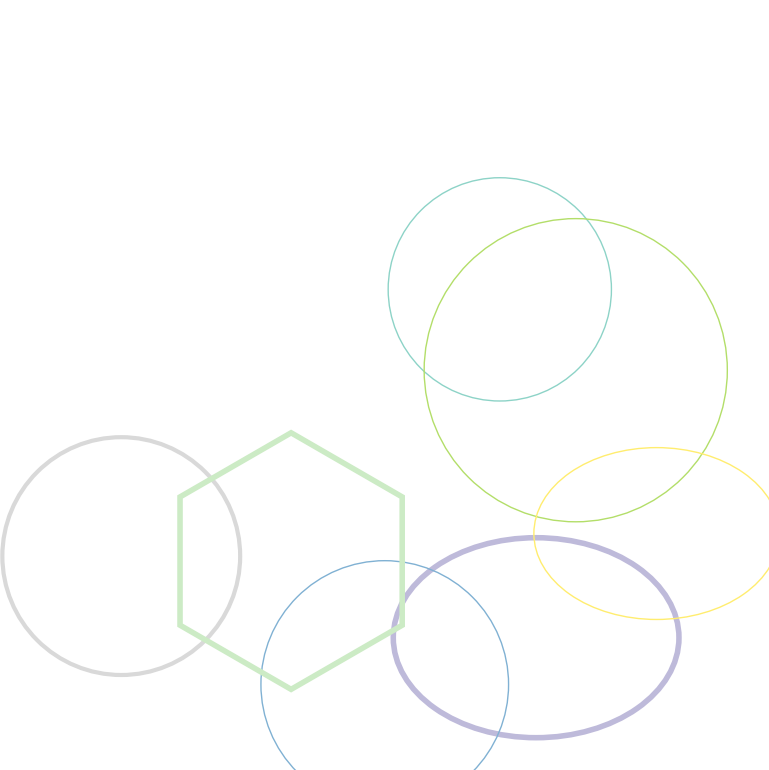[{"shape": "circle", "thickness": 0.5, "radius": 0.72, "center": [0.649, 0.624]}, {"shape": "oval", "thickness": 2, "radius": 0.93, "center": [0.696, 0.172]}, {"shape": "circle", "thickness": 0.5, "radius": 0.8, "center": [0.5, 0.111]}, {"shape": "circle", "thickness": 0.5, "radius": 0.98, "center": [0.748, 0.519]}, {"shape": "circle", "thickness": 1.5, "radius": 0.77, "center": [0.157, 0.278]}, {"shape": "hexagon", "thickness": 2, "radius": 0.83, "center": [0.378, 0.271]}, {"shape": "oval", "thickness": 0.5, "radius": 0.8, "center": [0.853, 0.307]}]